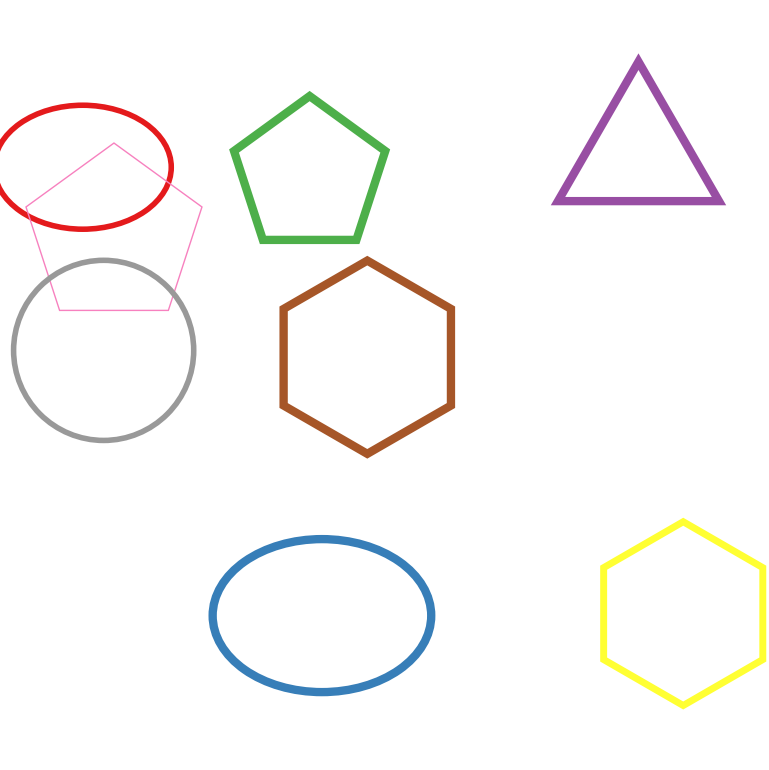[{"shape": "oval", "thickness": 2, "radius": 0.57, "center": [0.107, 0.783]}, {"shape": "oval", "thickness": 3, "radius": 0.71, "center": [0.418, 0.201]}, {"shape": "pentagon", "thickness": 3, "radius": 0.52, "center": [0.402, 0.772]}, {"shape": "triangle", "thickness": 3, "radius": 0.6, "center": [0.829, 0.799]}, {"shape": "hexagon", "thickness": 2.5, "radius": 0.6, "center": [0.887, 0.203]}, {"shape": "hexagon", "thickness": 3, "radius": 0.63, "center": [0.477, 0.536]}, {"shape": "pentagon", "thickness": 0.5, "radius": 0.6, "center": [0.148, 0.694]}, {"shape": "circle", "thickness": 2, "radius": 0.58, "center": [0.135, 0.545]}]